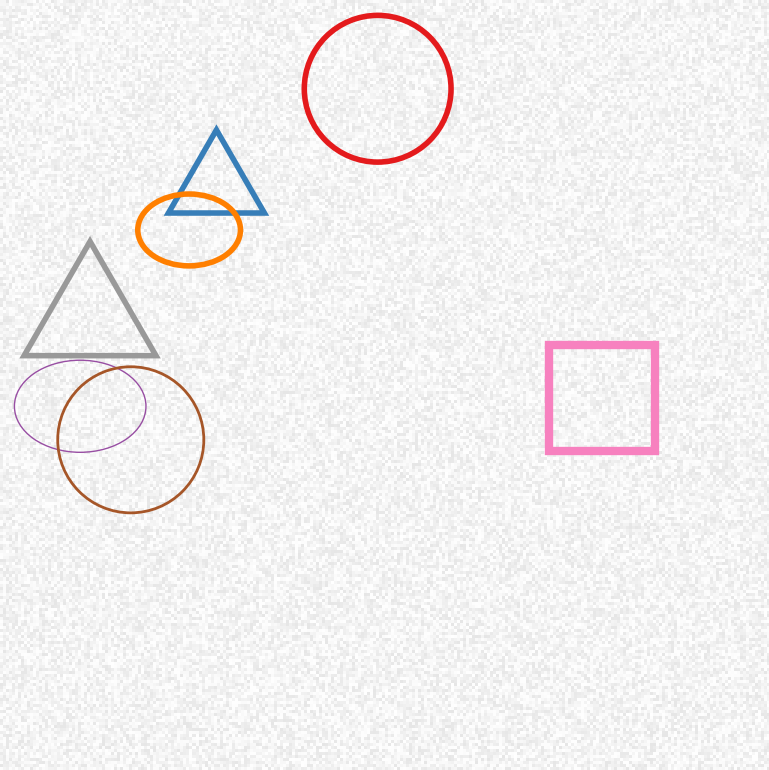[{"shape": "circle", "thickness": 2, "radius": 0.48, "center": [0.49, 0.885]}, {"shape": "triangle", "thickness": 2, "radius": 0.36, "center": [0.281, 0.759]}, {"shape": "oval", "thickness": 0.5, "radius": 0.43, "center": [0.104, 0.472]}, {"shape": "oval", "thickness": 2, "radius": 0.33, "center": [0.246, 0.701]}, {"shape": "circle", "thickness": 1, "radius": 0.47, "center": [0.17, 0.429]}, {"shape": "square", "thickness": 3, "radius": 0.34, "center": [0.782, 0.483]}, {"shape": "triangle", "thickness": 2, "radius": 0.49, "center": [0.117, 0.588]}]